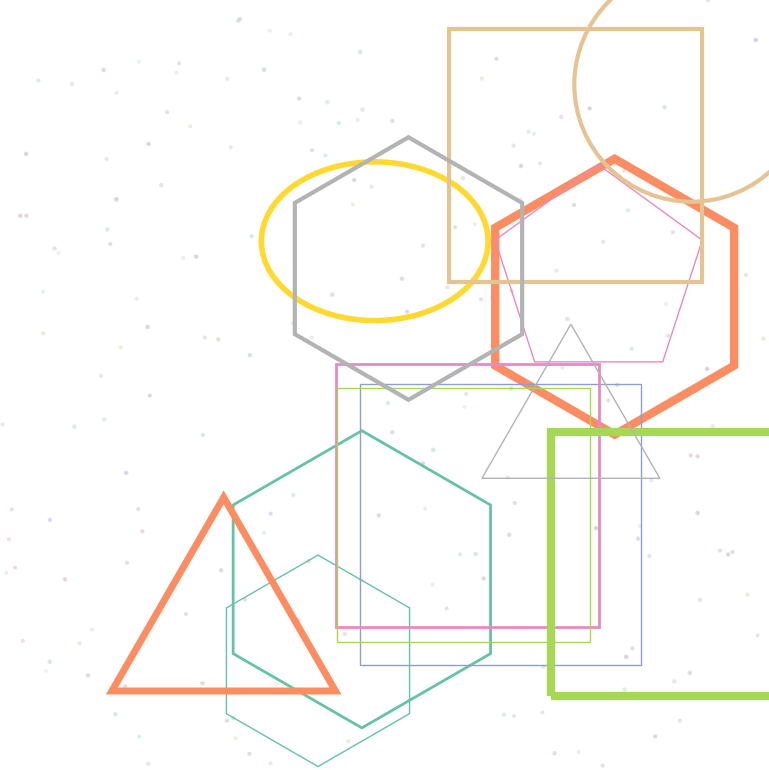[{"shape": "hexagon", "thickness": 1, "radius": 0.96, "center": [0.47, 0.248]}, {"shape": "hexagon", "thickness": 0.5, "radius": 0.69, "center": [0.413, 0.142]}, {"shape": "triangle", "thickness": 2.5, "radius": 0.84, "center": [0.29, 0.186]}, {"shape": "hexagon", "thickness": 3, "radius": 0.9, "center": [0.798, 0.615]}, {"shape": "square", "thickness": 0.5, "radius": 0.91, "center": [0.65, 0.319]}, {"shape": "square", "thickness": 1, "radius": 0.85, "center": [0.608, 0.356]}, {"shape": "pentagon", "thickness": 0.5, "radius": 0.71, "center": [0.778, 0.644]}, {"shape": "square", "thickness": 0.5, "radius": 0.82, "center": [0.602, 0.331]}, {"shape": "square", "thickness": 3, "radius": 0.86, "center": [0.887, 0.268]}, {"shape": "oval", "thickness": 2, "radius": 0.74, "center": [0.487, 0.687]}, {"shape": "circle", "thickness": 1.5, "radius": 0.76, "center": [0.898, 0.89]}, {"shape": "square", "thickness": 1.5, "radius": 0.82, "center": [0.748, 0.798]}, {"shape": "triangle", "thickness": 0.5, "radius": 0.67, "center": [0.741, 0.446]}, {"shape": "hexagon", "thickness": 1.5, "radius": 0.85, "center": [0.53, 0.651]}]